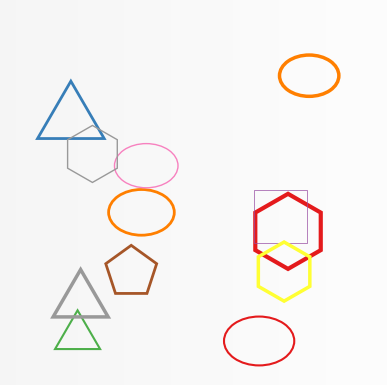[{"shape": "oval", "thickness": 1.5, "radius": 0.45, "center": [0.669, 0.114]}, {"shape": "hexagon", "thickness": 3, "radius": 0.49, "center": [0.743, 0.399]}, {"shape": "triangle", "thickness": 2, "radius": 0.5, "center": [0.183, 0.69]}, {"shape": "triangle", "thickness": 1.5, "radius": 0.34, "center": [0.2, 0.127]}, {"shape": "square", "thickness": 0.5, "radius": 0.34, "center": [0.723, 0.437]}, {"shape": "oval", "thickness": 2, "radius": 0.42, "center": [0.365, 0.448]}, {"shape": "oval", "thickness": 2.5, "radius": 0.38, "center": [0.798, 0.803]}, {"shape": "hexagon", "thickness": 2.5, "radius": 0.38, "center": [0.733, 0.295]}, {"shape": "pentagon", "thickness": 2, "radius": 0.35, "center": [0.339, 0.294]}, {"shape": "oval", "thickness": 1, "radius": 0.41, "center": [0.377, 0.57]}, {"shape": "triangle", "thickness": 2.5, "radius": 0.41, "center": [0.208, 0.218]}, {"shape": "hexagon", "thickness": 1, "radius": 0.37, "center": [0.239, 0.6]}]